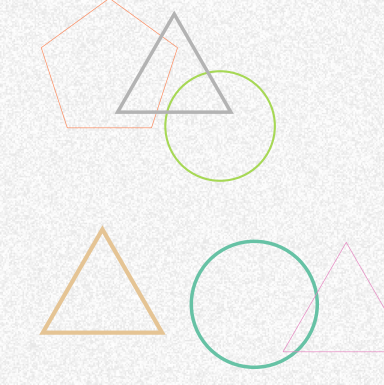[{"shape": "circle", "thickness": 2.5, "radius": 0.82, "center": [0.661, 0.21]}, {"shape": "pentagon", "thickness": 0.5, "radius": 0.93, "center": [0.284, 0.819]}, {"shape": "triangle", "thickness": 0.5, "radius": 0.95, "center": [0.899, 0.181]}, {"shape": "circle", "thickness": 1.5, "radius": 0.71, "center": [0.572, 0.673]}, {"shape": "triangle", "thickness": 3, "radius": 0.89, "center": [0.266, 0.225]}, {"shape": "triangle", "thickness": 2.5, "radius": 0.85, "center": [0.453, 0.794]}]